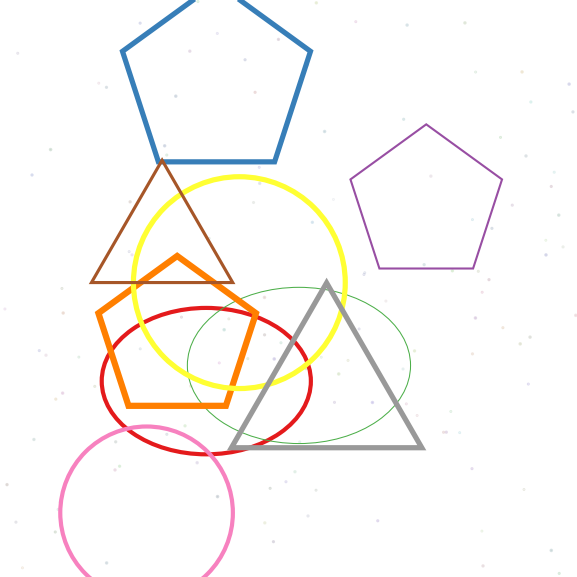[{"shape": "oval", "thickness": 2, "radius": 0.91, "center": [0.357, 0.339]}, {"shape": "pentagon", "thickness": 2.5, "radius": 0.86, "center": [0.375, 0.857]}, {"shape": "oval", "thickness": 0.5, "radius": 0.97, "center": [0.518, 0.366]}, {"shape": "pentagon", "thickness": 1, "radius": 0.69, "center": [0.738, 0.646]}, {"shape": "pentagon", "thickness": 3, "radius": 0.72, "center": [0.307, 0.412]}, {"shape": "circle", "thickness": 2.5, "radius": 0.92, "center": [0.414, 0.51]}, {"shape": "triangle", "thickness": 1.5, "radius": 0.71, "center": [0.281, 0.58]}, {"shape": "circle", "thickness": 2, "radius": 0.75, "center": [0.254, 0.111]}, {"shape": "triangle", "thickness": 2.5, "radius": 0.95, "center": [0.566, 0.319]}]